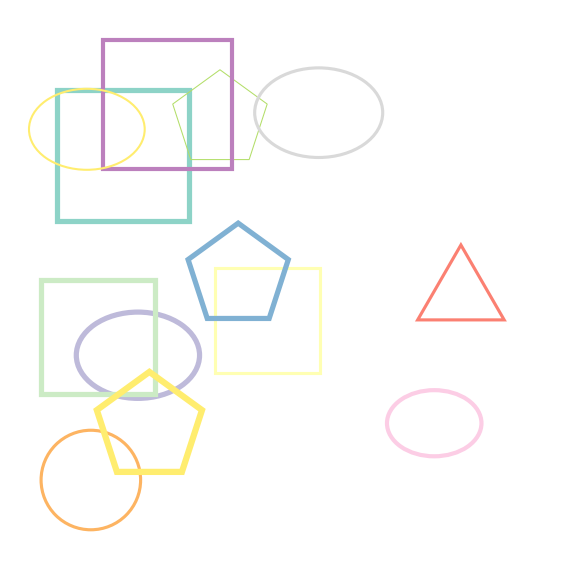[{"shape": "square", "thickness": 2.5, "radius": 0.57, "center": [0.213, 0.73]}, {"shape": "square", "thickness": 1.5, "radius": 0.45, "center": [0.463, 0.444]}, {"shape": "oval", "thickness": 2.5, "radius": 0.53, "center": [0.239, 0.384]}, {"shape": "triangle", "thickness": 1.5, "radius": 0.43, "center": [0.798, 0.488]}, {"shape": "pentagon", "thickness": 2.5, "radius": 0.46, "center": [0.412, 0.521]}, {"shape": "circle", "thickness": 1.5, "radius": 0.43, "center": [0.157, 0.168]}, {"shape": "pentagon", "thickness": 0.5, "radius": 0.43, "center": [0.381, 0.792]}, {"shape": "oval", "thickness": 2, "radius": 0.41, "center": [0.752, 0.266]}, {"shape": "oval", "thickness": 1.5, "radius": 0.55, "center": [0.552, 0.804]}, {"shape": "square", "thickness": 2, "radius": 0.56, "center": [0.291, 0.818]}, {"shape": "square", "thickness": 2.5, "radius": 0.49, "center": [0.17, 0.416]}, {"shape": "oval", "thickness": 1, "radius": 0.5, "center": [0.15, 0.775]}, {"shape": "pentagon", "thickness": 3, "radius": 0.48, "center": [0.259, 0.259]}]